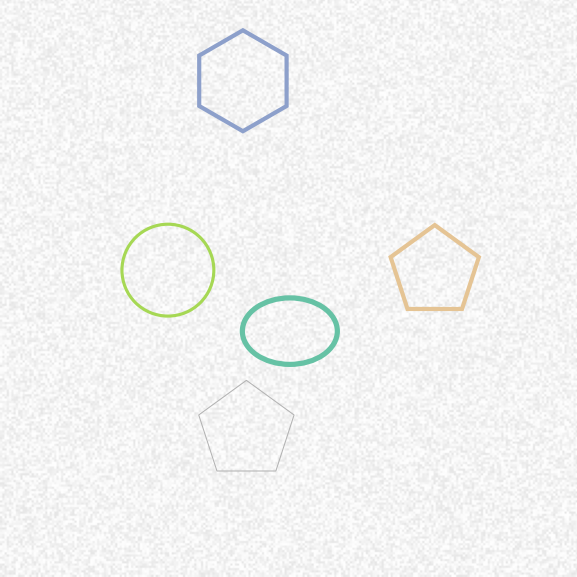[{"shape": "oval", "thickness": 2.5, "radius": 0.41, "center": [0.502, 0.426]}, {"shape": "hexagon", "thickness": 2, "radius": 0.44, "center": [0.421, 0.859]}, {"shape": "circle", "thickness": 1.5, "radius": 0.4, "center": [0.291, 0.531]}, {"shape": "pentagon", "thickness": 2, "radius": 0.4, "center": [0.753, 0.529]}, {"shape": "pentagon", "thickness": 0.5, "radius": 0.43, "center": [0.427, 0.254]}]